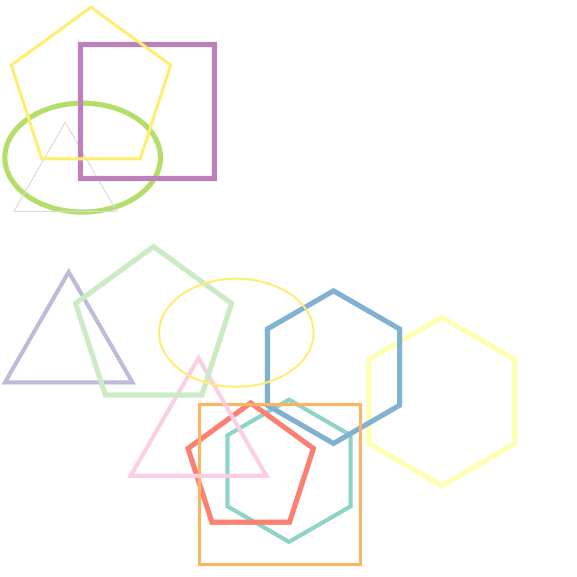[{"shape": "hexagon", "thickness": 2, "radius": 0.62, "center": [0.501, 0.184]}, {"shape": "hexagon", "thickness": 2.5, "radius": 0.73, "center": [0.765, 0.304]}, {"shape": "triangle", "thickness": 2, "radius": 0.64, "center": [0.119, 0.401]}, {"shape": "pentagon", "thickness": 2.5, "radius": 0.57, "center": [0.434, 0.187]}, {"shape": "hexagon", "thickness": 2.5, "radius": 0.66, "center": [0.578, 0.363]}, {"shape": "square", "thickness": 1.5, "radius": 0.7, "center": [0.485, 0.161]}, {"shape": "oval", "thickness": 2.5, "radius": 0.67, "center": [0.143, 0.726]}, {"shape": "triangle", "thickness": 2, "radius": 0.68, "center": [0.344, 0.243]}, {"shape": "triangle", "thickness": 0.5, "radius": 0.51, "center": [0.113, 0.684]}, {"shape": "square", "thickness": 2.5, "radius": 0.58, "center": [0.254, 0.807]}, {"shape": "pentagon", "thickness": 2.5, "radius": 0.71, "center": [0.266, 0.43]}, {"shape": "pentagon", "thickness": 1.5, "radius": 0.73, "center": [0.158, 0.842]}, {"shape": "oval", "thickness": 1, "radius": 0.67, "center": [0.409, 0.423]}]